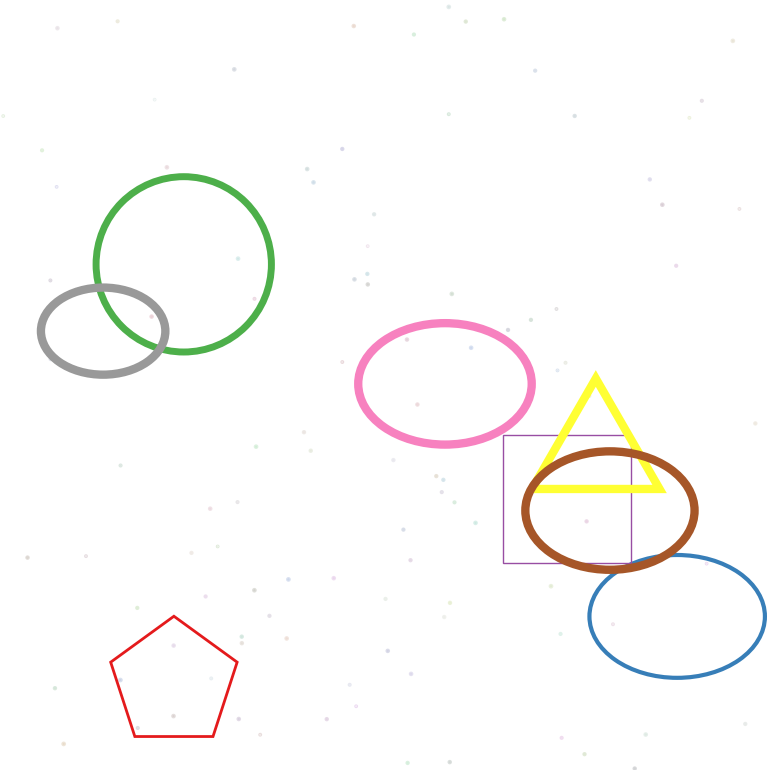[{"shape": "pentagon", "thickness": 1, "radius": 0.43, "center": [0.226, 0.113]}, {"shape": "oval", "thickness": 1.5, "radius": 0.57, "center": [0.879, 0.199]}, {"shape": "circle", "thickness": 2.5, "radius": 0.57, "center": [0.239, 0.657]}, {"shape": "square", "thickness": 0.5, "radius": 0.41, "center": [0.737, 0.352]}, {"shape": "triangle", "thickness": 3, "radius": 0.48, "center": [0.774, 0.413]}, {"shape": "oval", "thickness": 3, "radius": 0.55, "center": [0.792, 0.337]}, {"shape": "oval", "thickness": 3, "radius": 0.56, "center": [0.578, 0.501]}, {"shape": "oval", "thickness": 3, "radius": 0.4, "center": [0.134, 0.57]}]